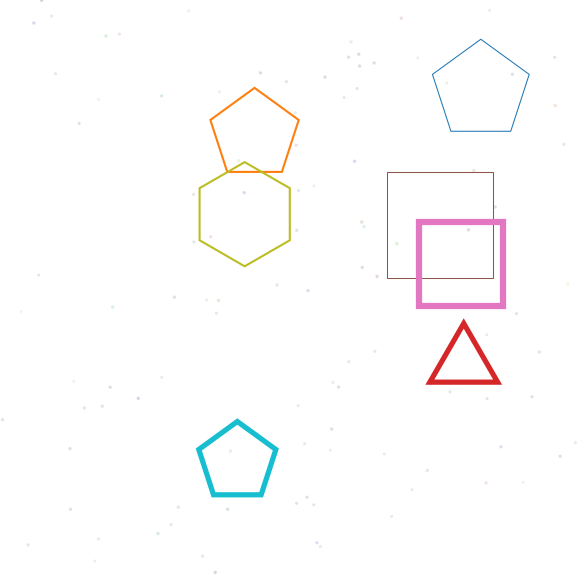[{"shape": "pentagon", "thickness": 0.5, "radius": 0.44, "center": [0.833, 0.843]}, {"shape": "pentagon", "thickness": 1, "radius": 0.4, "center": [0.441, 0.767]}, {"shape": "triangle", "thickness": 2.5, "radius": 0.34, "center": [0.803, 0.371]}, {"shape": "square", "thickness": 0.5, "radius": 0.46, "center": [0.763, 0.609]}, {"shape": "square", "thickness": 3, "radius": 0.36, "center": [0.799, 0.542]}, {"shape": "hexagon", "thickness": 1, "radius": 0.45, "center": [0.424, 0.628]}, {"shape": "pentagon", "thickness": 2.5, "radius": 0.35, "center": [0.411, 0.199]}]